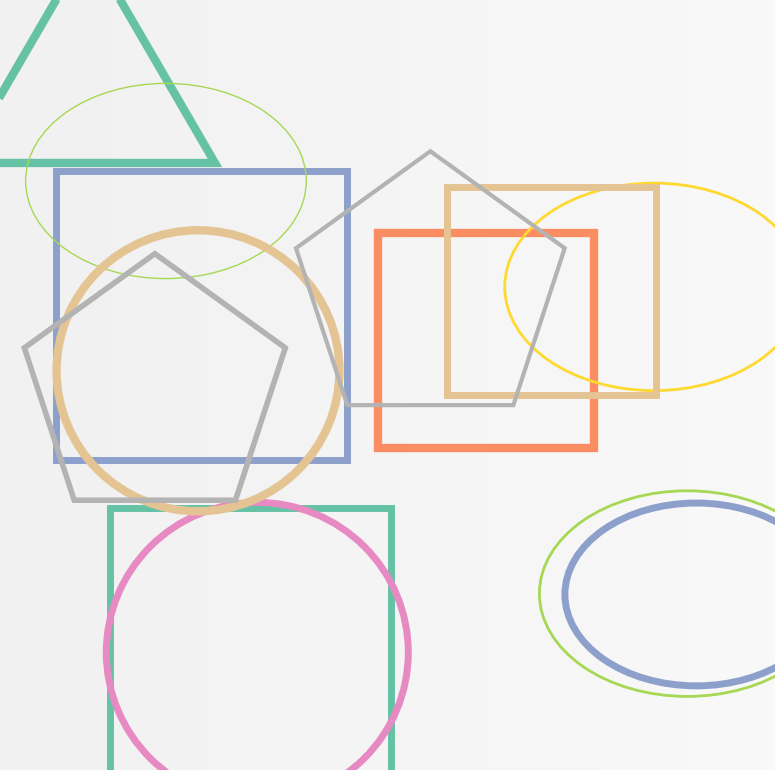[{"shape": "square", "thickness": 2.5, "radius": 0.91, "center": [0.324, 0.159]}, {"shape": "triangle", "thickness": 3, "radius": 0.94, "center": [0.114, 0.883]}, {"shape": "square", "thickness": 3, "radius": 0.7, "center": [0.627, 0.558]}, {"shape": "oval", "thickness": 2.5, "radius": 0.85, "center": [0.899, 0.228]}, {"shape": "square", "thickness": 2.5, "radius": 0.94, "center": [0.26, 0.59]}, {"shape": "circle", "thickness": 2.5, "radius": 0.97, "center": [0.332, 0.153]}, {"shape": "oval", "thickness": 0.5, "radius": 0.91, "center": [0.214, 0.765]}, {"shape": "oval", "thickness": 1, "radius": 0.95, "center": [0.887, 0.229]}, {"shape": "oval", "thickness": 1, "radius": 0.96, "center": [0.844, 0.627]}, {"shape": "circle", "thickness": 3, "radius": 0.91, "center": [0.255, 0.518]}, {"shape": "square", "thickness": 2.5, "radius": 0.67, "center": [0.712, 0.622]}, {"shape": "pentagon", "thickness": 1.5, "radius": 0.91, "center": [0.555, 0.621]}, {"shape": "pentagon", "thickness": 2, "radius": 0.88, "center": [0.2, 0.494]}]